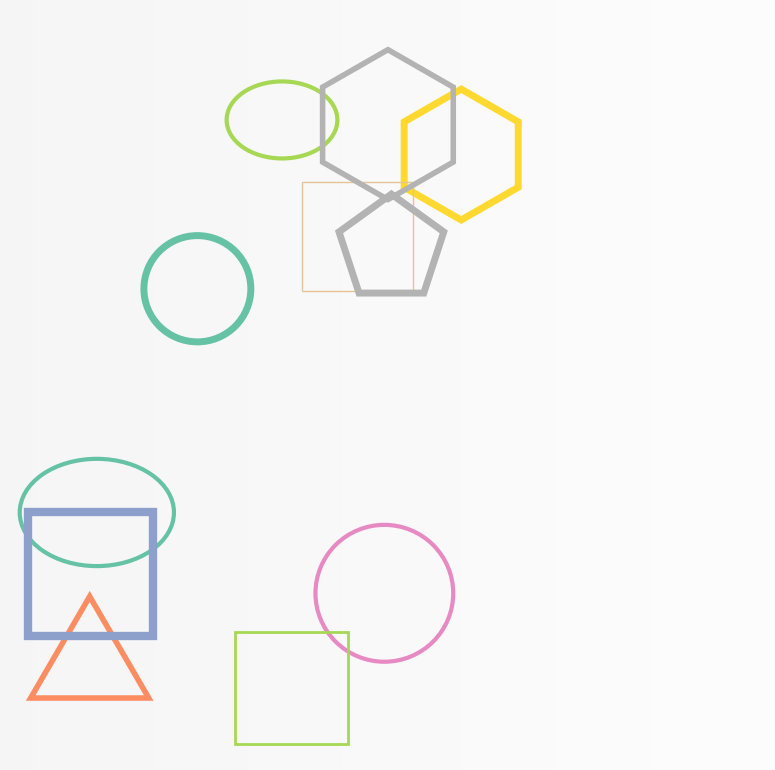[{"shape": "oval", "thickness": 1.5, "radius": 0.5, "center": [0.125, 0.334]}, {"shape": "circle", "thickness": 2.5, "radius": 0.34, "center": [0.255, 0.625]}, {"shape": "triangle", "thickness": 2, "radius": 0.44, "center": [0.116, 0.137]}, {"shape": "square", "thickness": 3, "radius": 0.4, "center": [0.117, 0.254]}, {"shape": "circle", "thickness": 1.5, "radius": 0.44, "center": [0.496, 0.229]}, {"shape": "oval", "thickness": 1.5, "radius": 0.36, "center": [0.364, 0.844]}, {"shape": "square", "thickness": 1, "radius": 0.36, "center": [0.376, 0.106]}, {"shape": "hexagon", "thickness": 2.5, "radius": 0.42, "center": [0.595, 0.799]}, {"shape": "square", "thickness": 0.5, "radius": 0.36, "center": [0.461, 0.693]}, {"shape": "pentagon", "thickness": 2.5, "radius": 0.36, "center": [0.505, 0.677]}, {"shape": "hexagon", "thickness": 2, "radius": 0.49, "center": [0.501, 0.838]}]